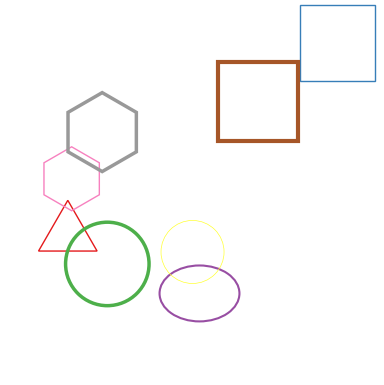[{"shape": "triangle", "thickness": 1, "radius": 0.44, "center": [0.176, 0.392]}, {"shape": "square", "thickness": 1, "radius": 0.49, "center": [0.877, 0.889]}, {"shape": "circle", "thickness": 2.5, "radius": 0.54, "center": [0.279, 0.314]}, {"shape": "oval", "thickness": 1.5, "radius": 0.52, "center": [0.518, 0.238]}, {"shape": "circle", "thickness": 0.5, "radius": 0.41, "center": [0.5, 0.346]}, {"shape": "square", "thickness": 3, "radius": 0.52, "center": [0.67, 0.736]}, {"shape": "hexagon", "thickness": 1, "radius": 0.42, "center": [0.186, 0.536]}, {"shape": "hexagon", "thickness": 2.5, "radius": 0.51, "center": [0.265, 0.657]}]